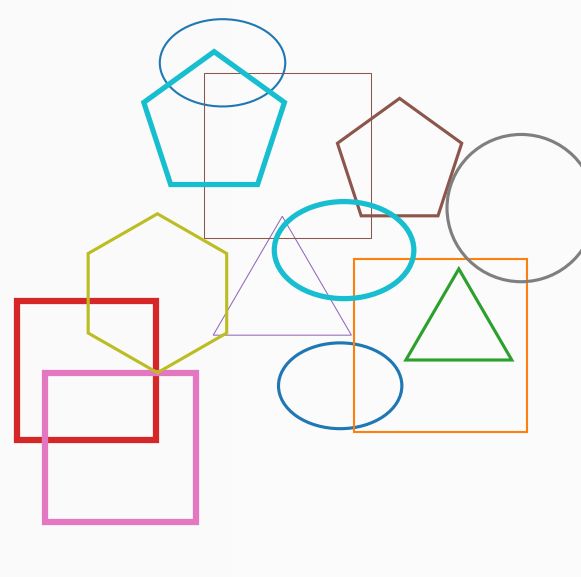[{"shape": "oval", "thickness": 1, "radius": 0.54, "center": [0.383, 0.89]}, {"shape": "oval", "thickness": 1.5, "radius": 0.53, "center": [0.585, 0.331]}, {"shape": "square", "thickness": 1, "radius": 0.75, "center": [0.758, 0.401]}, {"shape": "triangle", "thickness": 1.5, "radius": 0.53, "center": [0.789, 0.428]}, {"shape": "square", "thickness": 3, "radius": 0.6, "center": [0.149, 0.357]}, {"shape": "triangle", "thickness": 0.5, "radius": 0.69, "center": [0.486, 0.487]}, {"shape": "square", "thickness": 0.5, "radius": 0.72, "center": [0.495, 0.73]}, {"shape": "pentagon", "thickness": 1.5, "radius": 0.56, "center": [0.687, 0.716]}, {"shape": "square", "thickness": 3, "radius": 0.65, "center": [0.207, 0.224]}, {"shape": "circle", "thickness": 1.5, "radius": 0.64, "center": [0.897, 0.639]}, {"shape": "hexagon", "thickness": 1.5, "radius": 0.69, "center": [0.271, 0.491]}, {"shape": "oval", "thickness": 2.5, "radius": 0.6, "center": [0.592, 0.566]}, {"shape": "pentagon", "thickness": 2.5, "radius": 0.64, "center": [0.368, 0.782]}]